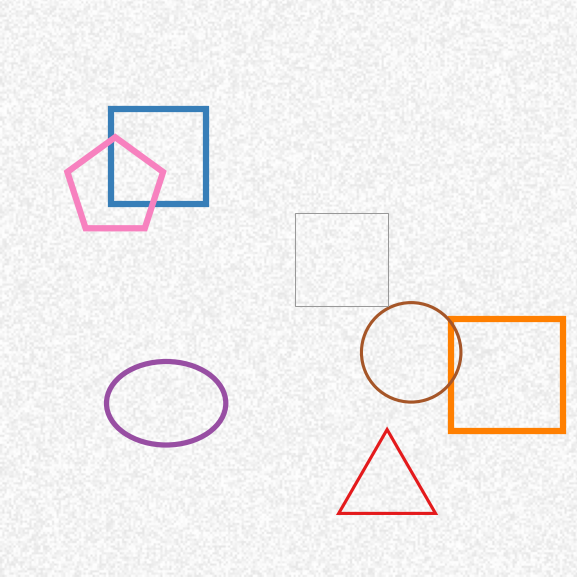[{"shape": "triangle", "thickness": 1.5, "radius": 0.48, "center": [0.67, 0.159]}, {"shape": "square", "thickness": 3, "radius": 0.41, "center": [0.275, 0.728]}, {"shape": "oval", "thickness": 2.5, "radius": 0.52, "center": [0.288, 0.301]}, {"shape": "square", "thickness": 3, "radius": 0.48, "center": [0.878, 0.349]}, {"shape": "circle", "thickness": 1.5, "radius": 0.43, "center": [0.712, 0.389]}, {"shape": "pentagon", "thickness": 3, "radius": 0.44, "center": [0.199, 0.674]}, {"shape": "square", "thickness": 0.5, "radius": 0.41, "center": [0.592, 0.55]}]